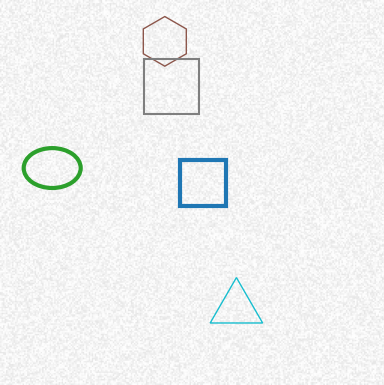[{"shape": "square", "thickness": 3, "radius": 0.3, "center": [0.527, 0.525]}, {"shape": "oval", "thickness": 3, "radius": 0.37, "center": [0.136, 0.563]}, {"shape": "hexagon", "thickness": 1, "radius": 0.32, "center": [0.428, 0.893]}, {"shape": "square", "thickness": 1.5, "radius": 0.35, "center": [0.446, 0.775]}, {"shape": "triangle", "thickness": 1, "radius": 0.39, "center": [0.614, 0.2]}]